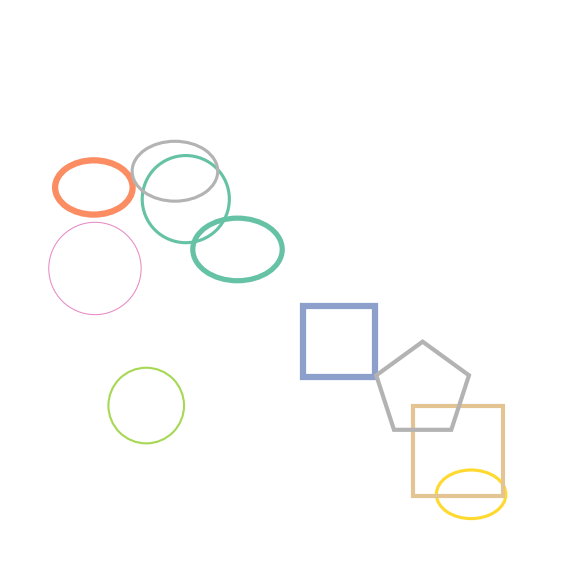[{"shape": "circle", "thickness": 1.5, "radius": 0.38, "center": [0.322, 0.654]}, {"shape": "oval", "thickness": 2.5, "radius": 0.39, "center": [0.411, 0.567]}, {"shape": "oval", "thickness": 3, "radius": 0.34, "center": [0.163, 0.675]}, {"shape": "square", "thickness": 3, "radius": 0.31, "center": [0.587, 0.408]}, {"shape": "circle", "thickness": 0.5, "radius": 0.4, "center": [0.164, 0.534]}, {"shape": "circle", "thickness": 1, "radius": 0.33, "center": [0.253, 0.297]}, {"shape": "oval", "thickness": 1.5, "radius": 0.3, "center": [0.816, 0.143]}, {"shape": "square", "thickness": 2, "radius": 0.39, "center": [0.793, 0.218]}, {"shape": "oval", "thickness": 1.5, "radius": 0.37, "center": [0.303, 0.703]}, {"shape": "pentagon", "thickness": 2, "radius": 0.42, "center": [0.732, 0.323]}]